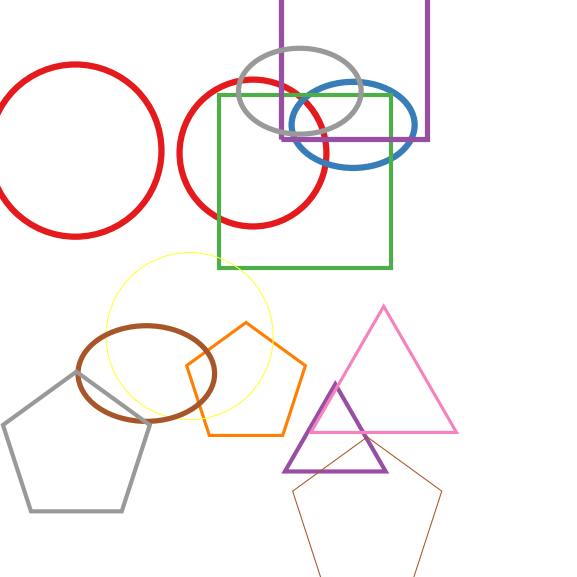[{"shape": "circle", "thickness": 3, "radius": 0.64, "center": [0.438, 0.734]}, {"shape": "circle", "thickness": 3, "radius": 0.75, "center": [0.13, 0.738]}, {"shape": "oval", "thickness": 3, "radius": 0.53, "center": [0.611, 0.783]}, {"shape": "square", "thickness": 2, "radius": 0.75, "center": [0.528, 0.685]}, {"shape": "triangle", "thickness": 2, "radius": 0.5, "center": [0.581, 0.233]}, {"shape": "square", "thickness": 2.5, "radius": 0.63, "center": [0.613, 0.885]}, {"shape": "pentagon", "thickness": 1.5, "radius": 0.54, "center": [0.426, 0.333]}, {"shape": "circle", "thickness": 0.5, "radius": 0.72, "center": [0.328, 0.417]}, {"shape": "pentagon", "thickness": 0.5, "radius": 0.68, "center": [0.636, 0.107]}, {"shape": "oval", "thickness": 2.5, "radius": 0.59, "center": [0.253, 0.352]}, {"shape": "triangle", "thickness": 1.5, "radius": 0.73, "center": [0.664, 0.323]}, {"shape": "pentagon", "thickness": 2, "radius": 0.67, "center": [0.132, 0.222]}, {"shape": "oval", "thickness": 2.5, "radius": 0.53, "center": [0.519, 0.841]}]